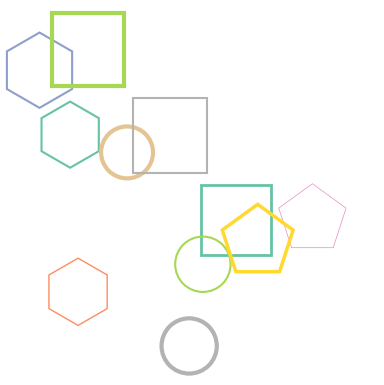[{"shape": "hexagon", "thickness": 1.5, "radius": 0.43, "center": [0.182, 0.65]}, {"shape": "square", "thickness": 2, "radius": 0.46, "center": [0.612, 0.429]}, {"shape": "hexagon", "thickness": 1, "radius": 0.44, "center": [0.203, 0.242]}, {"shape": "hexagon", "thickness": 1.5, "radius": 0.49, "center": [0.103, 0.818]}, {"shape": "pentagon", "thickness": 0.5, "radius": 0.46, "center": [0.811, 0.431]}, {"shape": "circle", "thickness": 1.5, "radius": 0.36, "center": [0.527, 0.314]}, {"shape": "square", "thickness": 3, "radius": 0.47, "center": [0.229, 0.87]}, {"shape": "pentagon", "thickness": 2.5, "radius": 0.48, "center": [0.669, 0.373]}, {"shape": "circle", "thickness": 3, "radius": 0.34, "center": [0.33, 0.604]}, {"shape": "square", "thickness": 1.5, "radius": 0.48, "center": [0.442, 0.648]}, {"shape": "circle", "thickness": 3, "radius": 0.36, "center": [0.491, 0.101]}]